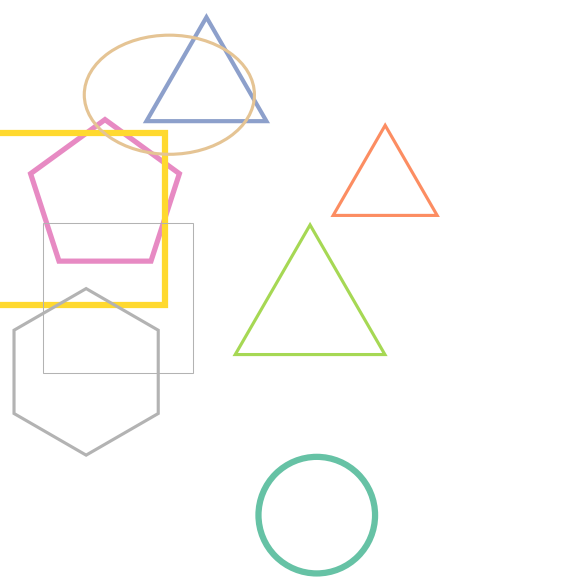[{"shape": "circle", "thickness": 3, "radius": 0.5, "center": [0.549, 0.107]}, {"shape": "triangle", "thickness": 1.5, "radius": 0.52, "center": [0.667, 0.678]}, {"shape": "triangle", "thickness": 2, "radius": 0.6, "center": [0.357, 0.849]}, {"shape": "pentagon", "thickness": 2.5, "radius": 0.68, "center": [0.182, 0.657]}, {"shape": "triangle", "thickness": 1.5, "radius": 0.75, "center": [0.537, 0.46]}, {"shape": "square", "thickness": 3, "radius": 0.75, "center": [0.136, 0.62]}, {"shape": "oval", "thickness": 1.5, "radius": 0.74, "center": [0.293, 0.835]}, {"shape": "hexagon", "thickness": 1.5, "radius": 0.72, "center": [0.149, 0.355]}, {"shape": "square", "thickness": 0.5, "radius": 0.65, "center": [0.205, 0.484]}]